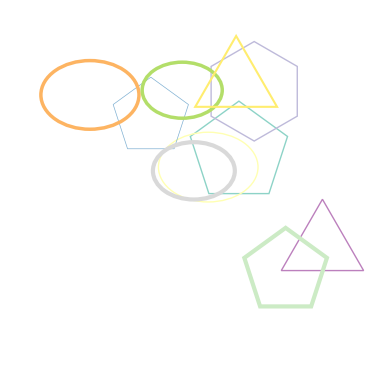[{"shape": "pentagon", "thickness": 1, "radius": 0.66, "center": [0.621, 0.605]}, {"shape": "oval", "thickness": 1, "radius": 0.65, "center": [0.541, 0.566]}, {"shape": "hexagon", "thickness": 1, "radius": 0.65, "center": [0.66, 0.763]}, {"shape": "pentagon", "thickness": 0.5, "radius": 0.51, "center": [0.392, 0.697]}, {"shape": "oval", "thickness": 2.5, "radius": 0.64, "center": [0.234, 0.753]}, {"shape": "oval", "thickness": 2.5, "radius": 0.52, "center": [0.473, 0.766]}, {"shape": "oval", "thickness": 3, "radius": 0.53, "center": [0.504, 0.556]}, {"shape": "triangle", "thickness": 1, "radius": 0.62, "center": [0.838, 0.359]}, {"shape": "pentagon", "thickness": 3, "radius": 0.56, "center": [0.742, 0.295]}, {"shape": "triangle", "thickness": 1.5, "radius": 0.61, "center": [0.613, 0.784]}]